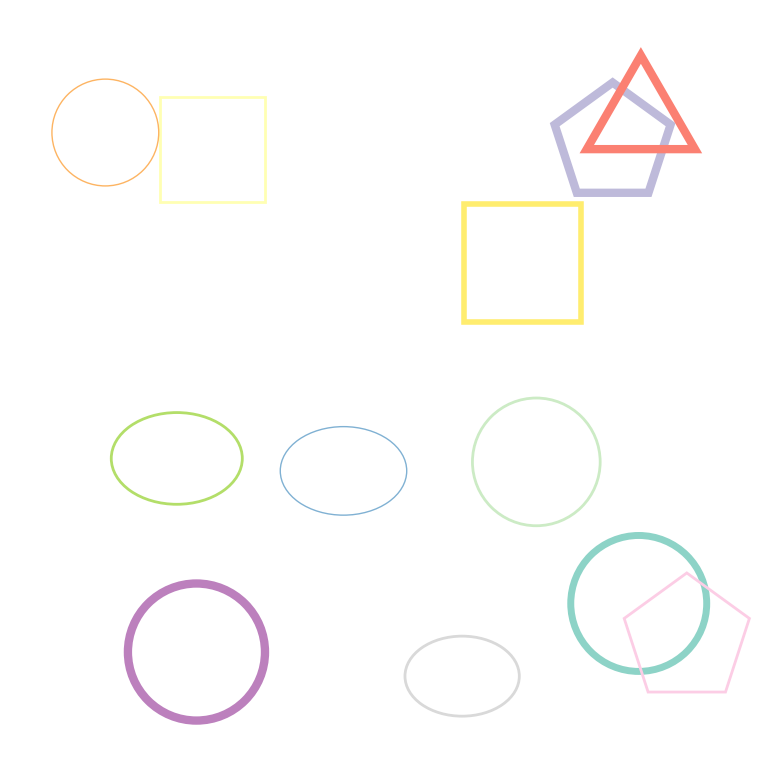[{"shape": "circle", "thickness": 2.5, "radius": 0.44, "center": [0.83, 0.216]}, {"shape": "square", "thickness": 1, "radius": 0.34, "center": [0.276, 0.806]}, {"shape": "pentagon", "thickness": 3, "radius": 0.4, "center": [0.796, 0.814]}, {"shape": "triangle", "thickness": 3, "radius": 0.41, "center": [0.832, 0.847]}, {"shape": "oval", "thickness": 0.5, "radius": 0.41, "center": [0.446, 0.388]}, {"shape": "circle", "thickness": 0.5, "radius": 0.35, "center": [0.137, 0.828]}, {"shape": "oval", "thickness": 1, "radius": 0.43, "center": [0.23, 0.405]}, {"shape": "pentagon", "thickness": 1, "radius": 0.43, "center": [0.892, 0.17]}, {"shape": "oval", "thickness": 1, "radius": 0.37, "center": [0.6, 0.122]}, {"shape": "circle", "thickness": 3, "radius": 0.45, "center": [0.255, 0.153]}, {"shape": "circle", "thickness": 1, "radius": 0.41, "center": [0.697, 0.4]}, {"shape": "square", "thickness": 2, "radius": 0.38, "center": [0.678, 0.658]}]